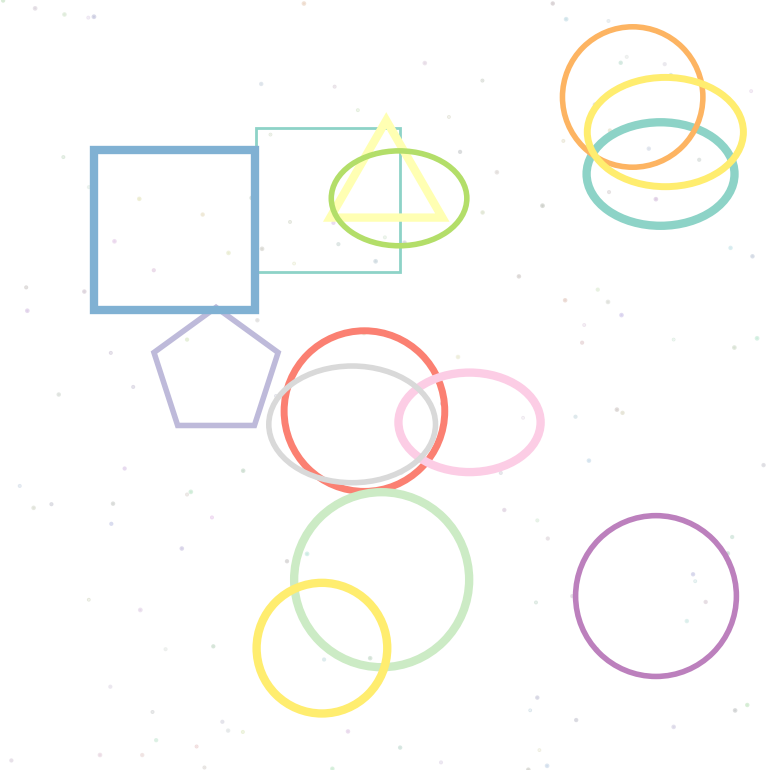[{"shape": "oval", "thickness": 3, "radius": 0.48, "center": [0.858, 0.774]}, {"shape": "square", "thickness": 1, "radius": 0.47, "center": [0.426, 0.741]}, {"shape": "triangle", "thickness": 3, "radius": 0.42, "center": [0.502, 0.759]}, {"shape": "pentagon", "thickness": 2, "radius": 0.42, "center": [0.281, 0.516]}, {"shape": "circle", "thickness": 2.5, "radius": 0.52, "center": [0.473, 0.466]}, {"shape": "square", "thickness": 3, "radius": 0.52, "center": [0.227, 0.701]}, {"shape": "circle", "thickness": 2, "radius": 0.46, "center": [0.822, 0.874]}, {"shape": "oval", "thickness": 2, "radius": 0.44, "center": [0.518, 0.742]}, {"shape": "oval", "thickness": 3, "radius": 0.46, "center": [0.61, 0.452]}, {"shape": "oval", "thickness": 2, "radius": 0.54, "center": [0.457, 0.449]}, {"shape": "circle", "thickness": 2, "radius": 0.52, "center": [0.852, 0.226]}, {"shape": "circle", "thickness": 3, "radius": 0.57, "center": [0.496, 0.247]}, {"shape": "oval", "thickness": 2.5, "radius": 0.51, "center": [0.864, 0.829]}, {"shape": "circle", "thickness": 3, "radius": 0.42, "center": [0.418, 0.158]}]